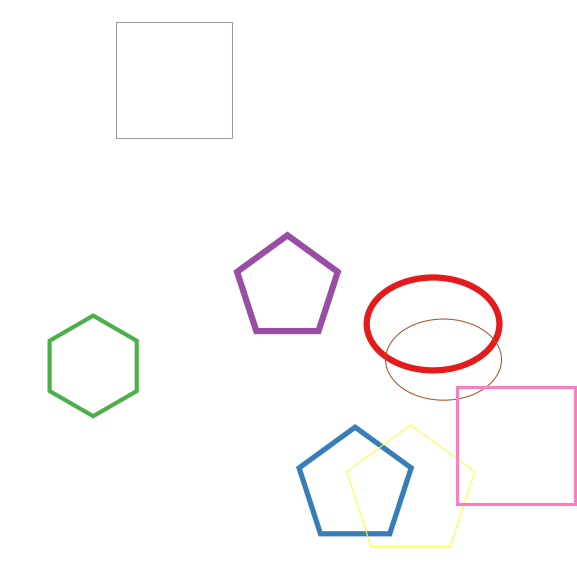[{"shape": "oval", "thickness": 3, "radius": 0.57, "center": [0.75, 0.438]}, {"shape": "pentagon", "thickness": 2.5, "radius": 0.51, "center": [0.615, 0.157]}, {"shape": "hexagon", "thickness": 2, "radius": 0.44, "center": [0.161, 0.366]}, {"shape": "pentagon", "thickness": 3, "radius": 0.46, "center": [0.498, 0.5]}, {"shape": "pentagon", "thickness": 0.5, "radius": 0.58, "center": [0.711, 0.147]}, {"shape": "oval", "thickness": 0.5, "radius": 0.5, "center": [0.768, 0.376]}, {"shape": "square", "thickness": 1.5, "radius": 0.51, "center": [0.893, 0.227]}, {"shape": "square", "thickness": 0.5, "radius": 0.5, "center": [0.302, 0.861]}]